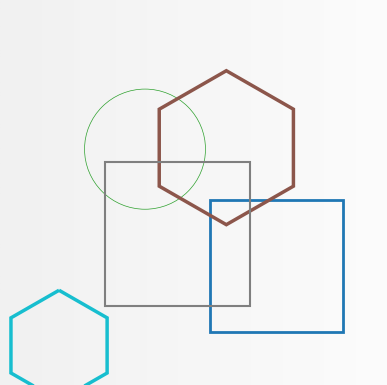[{"shape": "square", "thickness": 2, "radius": 0.86, "center": [0.714, 0.31]}, {"shape": "circle", "thickness": 0.5, "radius": 0.78, "center": [0.374, 0.613]}, {"shape": "hexagon", "thickness": 2.5, "radius": 1.0, "center": [0.584, 0.616]}, {"shape": "square", "thickness": 1.5, "radius": 0.94, "center": [0.459, 0.392]}, {"shape": "hexagon", "thickness": 2.5, "radius": 0.72, "center": [0.152, 0.103]}]